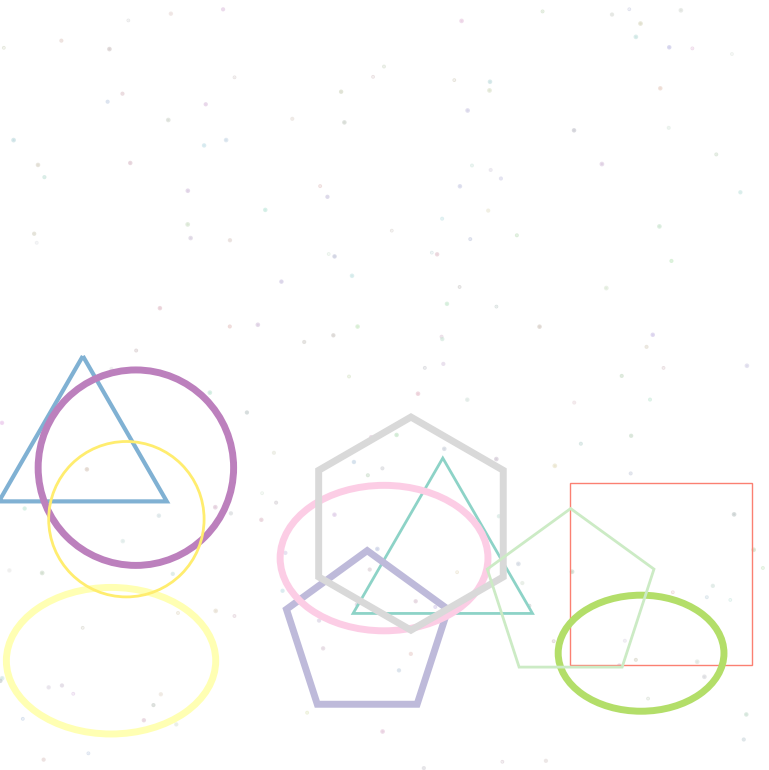[{"shape": "triangle", "thickness": 1, "radius": 0.67, "center": [0.575, 0.271]}, {"shape": "oval", "thickness": 2.5, "radius": 0.68, "center": [0.144, 0.142]}, {"shape": "pentagon", "thickness": 2.5, "radius": 0.55, "center": [0.477, 0.175]}, {"shape": "square", "thickness": 0.5, "radius": 0.59, "center": [0.858, 0.255]}, {"shape": "triangle", "thickness": 1.5, "radius": 0.63, "center": [0.108, 0.412]}, {"shape": "oval", "thickness": 2.5, "radius": 0.54, "center": [0.833, 0.152]}, {"shape": "oval", "thickness": 2.5, "radius": 0.67, "center": [0.499, 0.275]}, {"shape": "hexagon", "thickness": 2.5, "radius": 0.69, "center": [0.534, 0.32]}, {"shape": "circle", "thickness": 2.5, "radius": 0.63, "center": [0.176, 0.393]}, {"shape": "pentagon", "thickness": 1, "radius": 0.57, "center": [0.741, 0.226]}, {"shape": "circle", "thickness": 1, "radius": 0.5, "center": [0.164, 0.326]}]